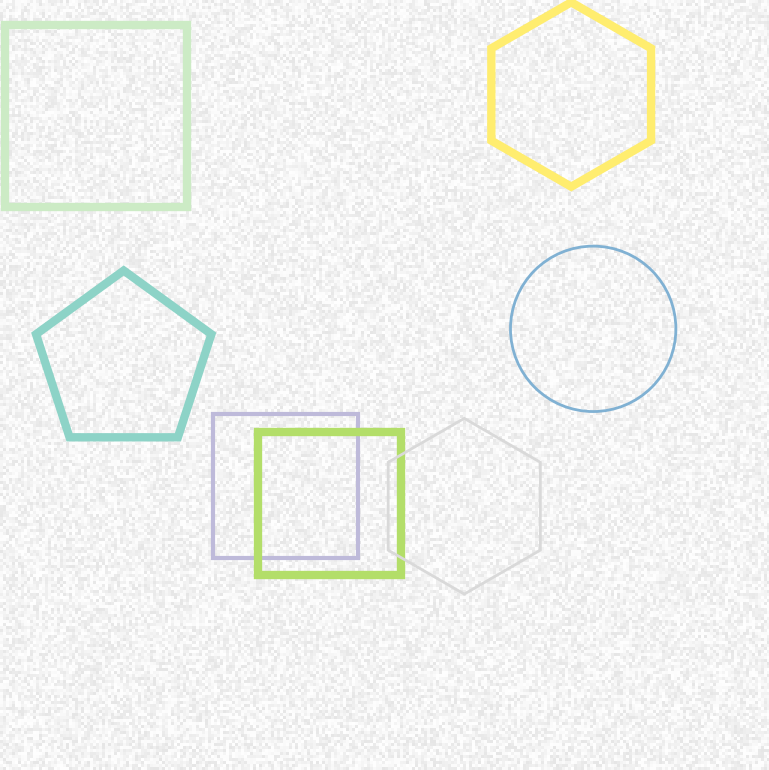[{"shape": "pentagon", "thickness": 3, "radius": 0.6, "center": [0.161, 0.529]}, {"shape": "square", "thickness": 1.5, "radius": 0.47, "center": [0.371, 0.369]}, {"shape": "circle", "thickness": 1, "radius": 0.54, "center": [0.77, 0.573]}, {"shape": "square", "thickness": 3, "radius": 0.47, "center": [0.428, 0.346]}, {"shape": "hexagon", "thickness": 1, "radius": 0.57, "center": [0.603, 0.343]}, {"shape": "square", "thickness": 3, "radius": 0.59, "center": [0.125, 0.849]}, {"shape": "hexagon", "thickness": 3, "radius": 0.6, "center": [0.742, 0.877]}]